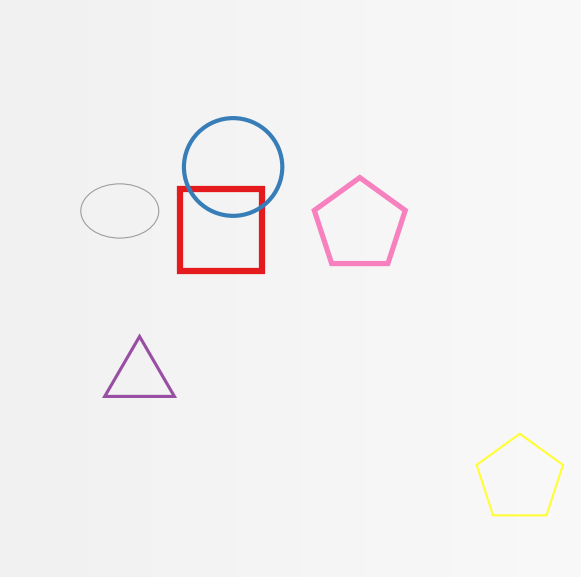[{"shape": "square", "thickness": 3, "radius": 0.35, "center": [0.381, 0.601]}, {"shape": "circle", "thickness": 2, "radius": 0.42, "center": [0.401, 0.71]}, {"shape": "triangle", "thickness": 1.5, "radius": 0.35, "center": [0.24, 0.347]}, {"shape": "pentagon", "thickness": 1, "radius": 0.39, "center": [0.894, 0.17]}, {"shape": "pentagon", "thickness": 2.5, "radius": 0.41, "center": [0.619, 0.609]}, {"shape": "oval", "thickness": 0.5, "radius": 0.34, "center": [0.206, 0.634]}]